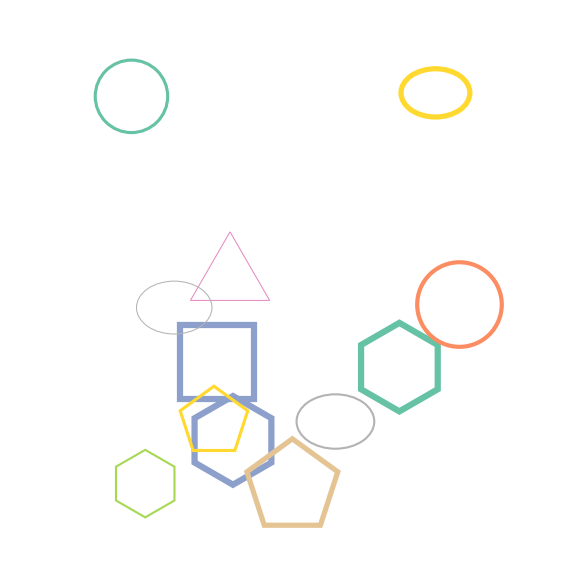[{"shape": "circle", "thickness": 1.5, "radius": 0.31, "center": [0.228, 0.832]}, {"shape": "hexagon", "thickness": 3, "radius": 0.38, "center": [0.692, 0.363]}, {"shape": "circle", "thickness": 2, "radius": 0.37, "center": [0.796, 0.472]}, {"shape": "square", "thickness": 3, "radius": 0.32, "center": [0.376, 0.372]}, {"shape": "hexagon", "thickness": 3, "radius": 0.38, "center": [0.403, 0.237]}, {"shape": "triangle", "thickness": 0.5, "radius": 0.4, "center": [0.398, 0.519]}, {"shape": "hexagon", "thickness": 1, "radius": 0.29, "center": [0.251, 0.162]}, {"shape": "oval", "thickness": 2.5, "radius": 0.3, "center": [0.754, 0.838]}, {"shape": "pentagon", "thickness": 1.5, "radius": 0.31, "center": [0.371, 0.269]}, {"shape": "pentagon", "thickness": 2.5, "radius": 0.41, "center": [0.506, 0.157]}, {"shape": "oval", "thickness": 0.5, "radius": 0.33, "center": [0.302, 0.467]}, {"shape": "oval", "thickness": 1, "radius": 0.34, "center": [0.581, 0.269]}]